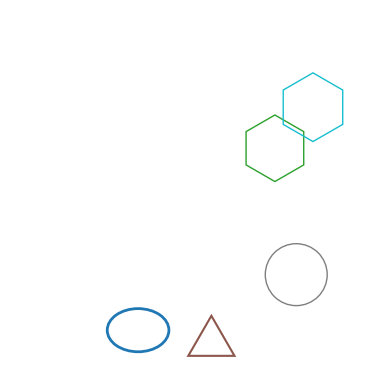[{"shape": "oval", "thickness": 2, "radius": 0.4, "center": [0.359, 0.142]}, {"shape": "hexagon", "thickness": 1, "radius": 0.43, "center": [0.714, 0.615]}, {"shape": "triangle", "thickness": 1.5, "radius": 0.35, "center": [0.549, 0.11]}, {"shape": "circle", "thickness": 1, "radius": 0.4, "center": [0.769, 0.287]}, {"shape": "hexagon", "thickness": 1, "radius": 0.45, "center": [0.813, 0.722]}]